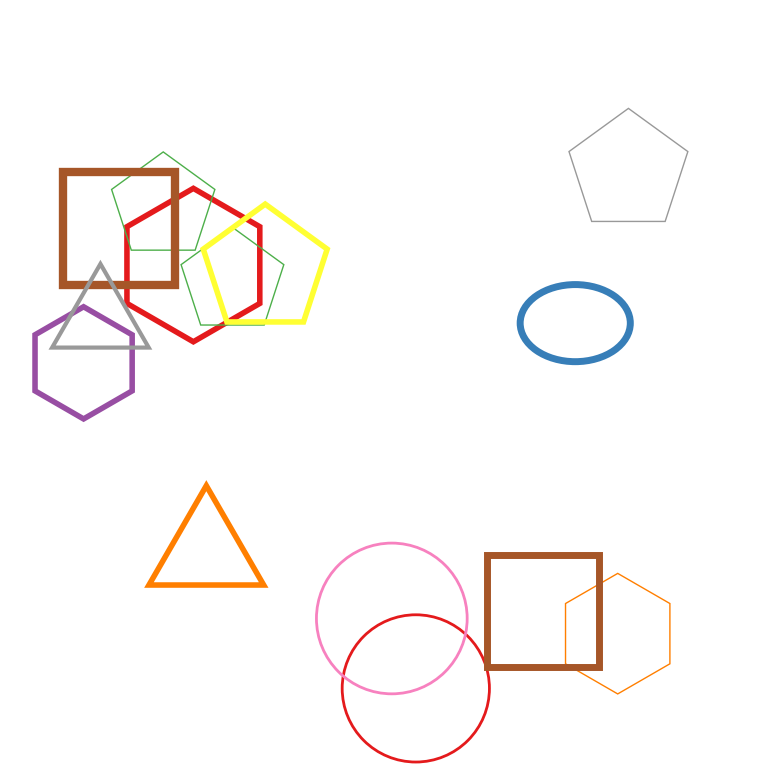[{"shape": "hexagon", "thickness": 2, "radius": 0.5, "center": [0.251, 0.656]}, {"shape": "circle", "thickness": 1, "radius": 0.48, "center": [0.54, 0.106]}, {"shape": "oval", "thickness": 2.5, "radius": 0.36, "center": [0.747, 0.58]}, {"shape": "pentagon", "thickness": 0.5, "radius": 0.35, "center": [0.302, 0.635]}, {"shape": "pentagon", "thickness": 0.5, "radius": 0.35, "center": [0.212, 0.732]}, {"shape": "hexagon", "thickness": 2, "radius": 0.36, "center": [0.109, 0.529]}, {"shape": "hexagon", "thickness": 0.5, "radius": 0.39, "center": [0.802, 0.177]}, {"shape": "triangle", "thickness": 2, "radius": 0.43, "center": [0.268, 0.283]}, {"shape": "pentagon", "thickness": 2, "radius": 0.42, "center": [0.344, 0.65]}, {"shape": "square", "thickness": 2.5, "radius": 0.36, "center": [0.705, 0.207]}, {"shape": "square", "thickness": 3, "radius": 0.36, "center": [0.155, 0.703]}, {"shape": "circle", "thickness": 1, "radius": 0.49, "center": [0.509, 0.197]}, {"shape": "triangle", "thickness": 1.5, "radius": 0.36, "center": [0.13, 0.585]}, {"shape": "pentagon", "thickness": 0.5, "radius": 0.41, "center": [0.816, 0.778]}]